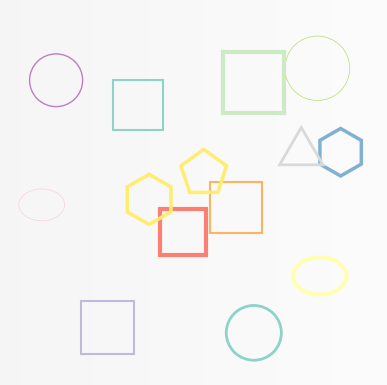[{"shape": "circle", "thickness": 2, "radius": 0.36, "center": [0.655, 0.135]}, {"shape": "square", "thickness": 1.5, "radius": 0.32, "center": [0.356, 0.727]}, {"shape": "oval", "thickness": 3, "radius": 0.34, "center": [0.825, 0.283]}, {"shape": "square", "thickness": 1.5, "radius": 0.34, "center": [0.278, 0.149]}, {"shape": "square", "thickness": 3, "radius": 0.3, "center": [0.471, 0.396]}, {"shape": "hexagon", "thickness": 2.5, "radius": 0.31, "center": [0.879, 0.605]}, {"shape": "square", "thickness": 1.5, "radius": 0.33, "center": [0.609, 0.461]}, {"shape": "circle", "thickness": 0.5, "radius": 0.42, "center": [0.819, 0.823]}, {"shape": "oval", "thickness": 0.5, "radius": 0.3, "center": [0.108, 0.468]}, {"shape": "triangle", "thickness": 2, "radius": 0.32, "center": [0.777, 0.604]}, {"shape": "circle", "thickness": 1, "radius": 0.34, "center": [0.145, 0.792]}, {"shape": "square", "thickness": 3, "radius": 0.39, "center": [0.655, 0.786]}, {"shape": "hexagon", "thickness": 2.5, "radius": 0.33, "center": [0.385, 0.482]}, {"shape": "pentagon", "thickness": 2.5, "radius": 0.31, "center": [0.526, 0.55]}]